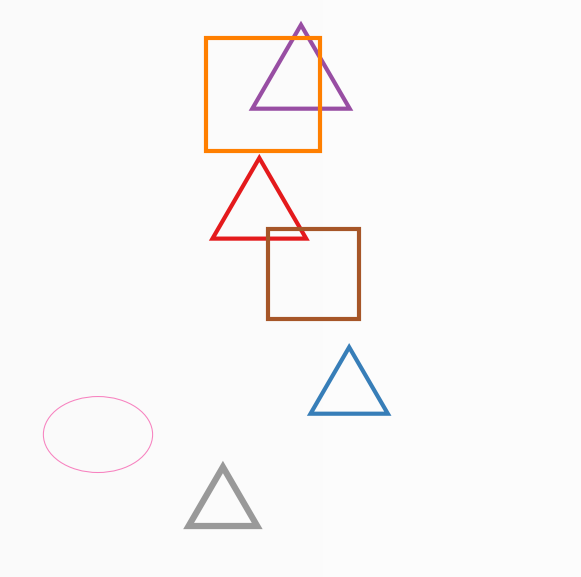[{"shape": "triangle", "thickness": 2, "radius": 0.47, "center": [0.446, 0.632]}, {"shape": "triangle", "thickness": 2, "radius": 0.38, "center": [0.601, 0.321]}, {"shape": "triangle", "thickness": 2, "radius": 0.48, "center": [0.518, 0.859]}, {"shape": "square", "thickness": 2, "radius": 0.49, "center": [0.453, 0.835]}, {"shape": "square", "thickness": 2, "radius": 0.39, "center": [0.54, 0.525]}, {"shape": "oval", "thickness": 0.5, "radius": 0.47, "center": [0.169, 0.247]}, {"shape": "triangle", "thickness": 3, "radius": 0.34, "center": [0.384, 0.122]}]